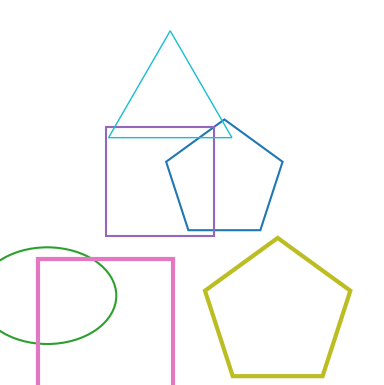[{"shape": "pentagon", "thickness": 1.5, "radius": 0.79, "center": [0.583, 0.531]}, {"shape": "oval", "thickness": 1.5, "radius": 0.9, "center": [0.123, 0.232]}, {"shape": "square", "thickness": 1.5, "radius": 0.7, "center": [0.416, 0.529]}, {"shape": "square", "thickness": 3, "radius": 0.87, "center": [0.274, 0.152]}, {"shape": "pentagon", "thickness": 3, "radius": 0.99, "center": [0.721, 0.184]}, {"shape": "triangle", "thickness": 1, "radius": 0.93, "center": [0.442, 0.735]}]